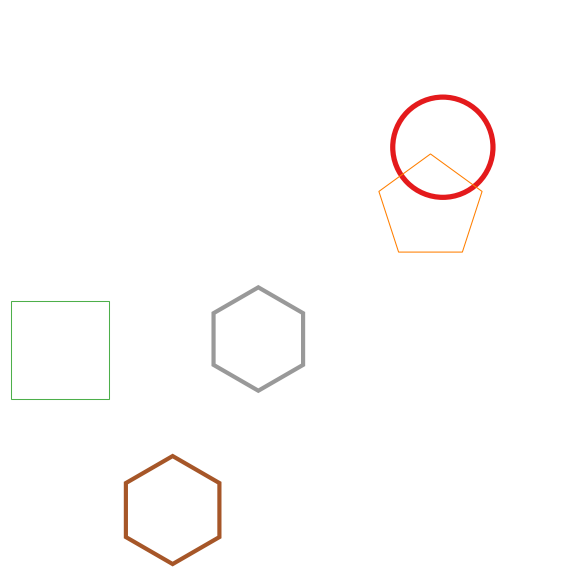[{"shape": "circle", "thickness": 2.5, "radius": 0.43, "center": [0.767, 0.744]}, {"shape": "square", "thickness": 0.5, "radius": 0.42, "center": [0.103, 0.393]}, {"shape": "pentagon", "thickness": 0.5, "radius": 0.47, "center": [0.745, 0.639]}, {"shape": "hexagon", "thickness": 2, "radius": 0.47, "center": [0.299, 0.116]}, {"shape": "hexagon", "thickness": 2, "radius": 0.45, "center": [0.447, 0.412]}]